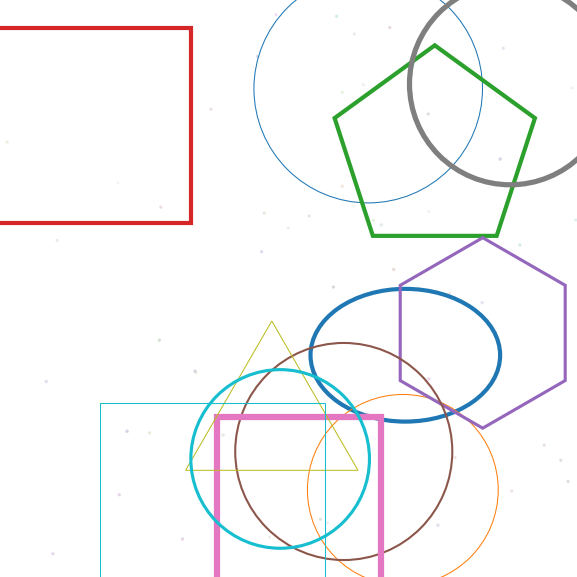[{"shape": "oval", "thickness": 2, "radius": 0.82, "center": [0.702, 0.384]}, {"shape": "circle", "thickness": 0.5, "radius": 0.99, "center": [0.638, 0.846]}, {"shape": "circle", "thickness": 0.5, "radius": 0.83, "center": [0.698, 0.151]}, {"shape": "pentagon", "thickness": 2, "radius": 0.91, "center": [0.753, 0.738]}, {"shape": "square", "thickness": 2, "radius": 0.84, "center": [0.161, 0.782]}, {"shape": "hexagon", "thickness": 1.5, "radius": 0.82, "center": [0.836, 0.423]}, {"shape": "circle", "thickness": 1, "radius": 0.94, "center": [0.595, 0.217]}, {"shape": "square", "thickness": 3, "radius": 0.71, "center": [0.517, 0.135]}, {"shape": "circle", "thickness": 2.5, "radius": 0.87, "center": [0.884, 0.854]}, {"shape": "triangle", "thickness": 0.5, "radius": 0.86, "center": [0.471, 0.271]}, {"shape": "circle", "thickness": 1.5, "radius": 0.77, "center": [0.485, 0.204]}, {"shape": "square", "thickness": 0.5, "radius": 0.97, "center": [0.367, 0.106]}]